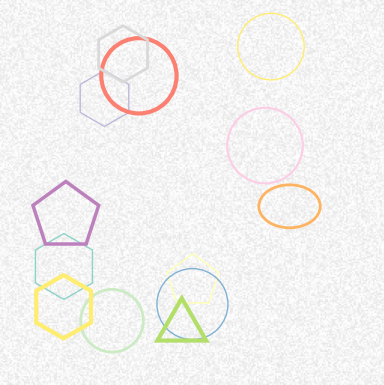[{"shape": "hexagon", "thickness": 1, "radius": 0.43, "center": [0.166, 0.308]}, {"shape": "pentagon", "thickness": 1, "radius": 0.35, "center": [0.501, 0.27]}, {"shape": "hexagon", "thickness": 1, "radius": 0.36, "center": [0.271, 0.744]}, {"shape": "circle", "thickness": 3, "radius": 0.49, "center": [0.361, 0.803]}, {"shape": "circle", "thickness": 1, "radius": 0.46, "center": [0.5, 0.21]}, {"shape": "oval", "thickness": 2, "radius": 0.4, "center": [0.752, 0.464]}, {"shape": "triangle", "thickness": 3, "radius": 0.37, "center": [0.472, 0.152]}, {"shape": "circle", "thickness": 1.5, "radius": 0.49, "center": [0.688, 0.622]}, {"shape": "hexagon", "thickness": 2, "radius": 0.37, "center": [0.32, 0.86]}, {"shape": "pentagon", "thickness": 2.5, "radius": 0.45, "center": [0.171, 0.439]}, {"shape": "circle", "thickness": 2, "radius": 0.41, "center": [0.291, 0.167]}, {"shape": "circle", "thickness": 1, "radius": 0.43, "center": [0.704, 0.879]}, {"shape": "hexagon", "thickness": 3, "radius": 0.41, "center": [0.165, 0.203]}]